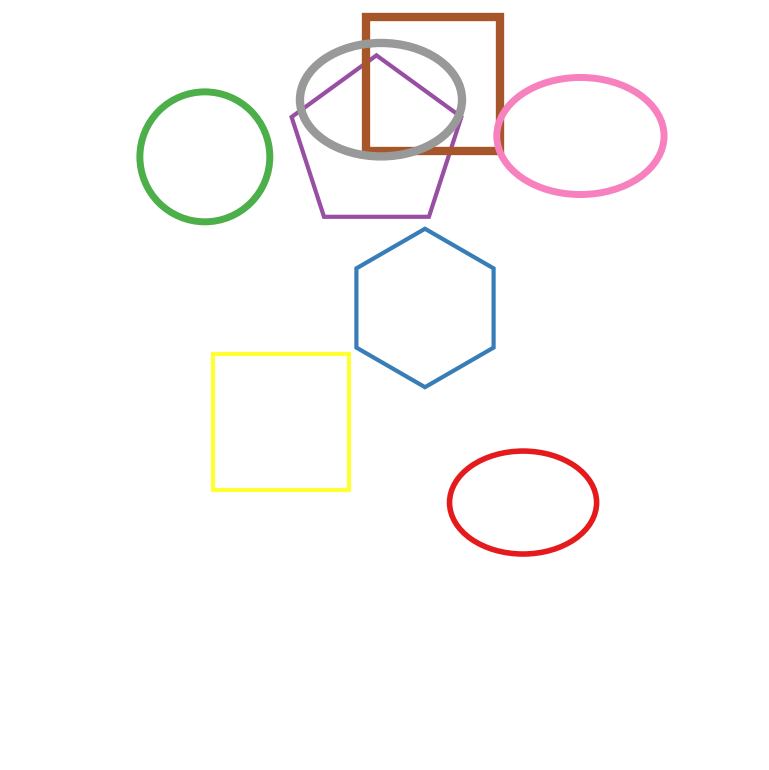[{"shape": "oval", "thickness": 2, "radius": 0.48, "center": [0.679, 0.347]}, {"shape": "hexagon", "thickness": 1.5, "radius": 0.51, "center": [0.552, 0.6]}, {"shape": "circle", "thickness": 2.5, "radius": 0.42, "center": [0.266, 0.796]}, {"shape": "pentagon", "thickness": 1.5, "radius": 0.58, "center": [0.489, 0.812]}, {"shape": "square", "thickness": 1.5, "radius": 0.44, "center": [0.365, 0.452]}, {"shape": "square", "thickness": 3, "radius": 0.43, "center": [0.562, 0.89]}, {"shape": "oval", "thickness": 2.5, "radius": 0.54, "center": [0.754, 0.823]}, {"shape": "oval", "thickness": 3, "radius": 0.53, "center": [0.495, 0.871]}]